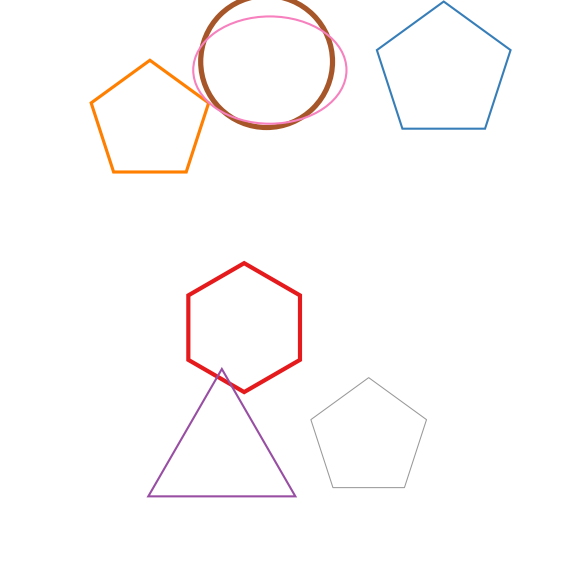[{"shape": "hexagon", "thickness": 2, "radius": 0.56, "center": [0.423, 0.432]}, {"shape": "pentagon", "thickness": 1, "radius": 0.61, "center": [0.768, 0.875]}, {"shape": "triangle", "thickness": 1, "radius": 0.74, "center": [0.384, 0.213]}, {"shape": "pentagon", "thickness": 1.5, "radius": 0.53, "center": [0.26, 0.788]}, {"shape": "circle", "thickness": 2.5, "radius": 0.57, "center": [0.462, 0.892]}, {"shape": "oval", "thickness": 1, "radius": 0.66, "center": [0.467, 0.878]}, {"shape": "pentagon", "thickness": 0.5, "radius": 0.53, "center": [0.638, 0.24]}]